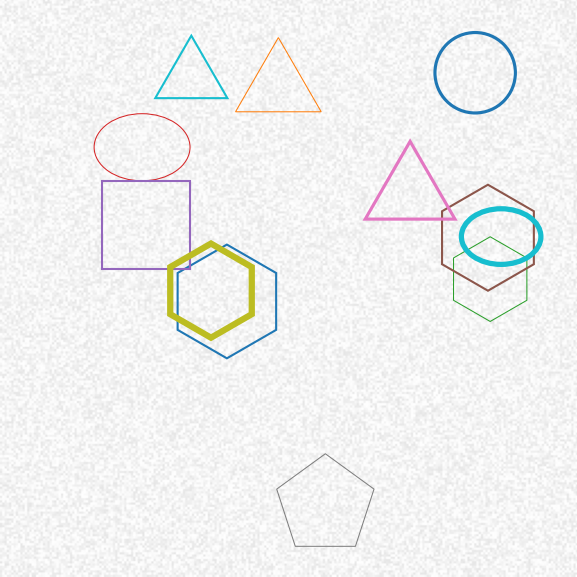[{"shape": "hexagon", "thickness": 1, "radius": 0.49, "center": [0.393, 0.477]}, {"shape": "circle", "thickness": 1.5, "radius": 0.35, "center": [0.823, 0.873]}, {"shape": "triangle", "thickness": 0.5, "radius": 0.43, "center": [0.482, 0.848]}, {"shape": "hexagon", "thickness": 0.5, "radius": 0.37, "center": [0.849, 0.516]}, {"shape": "oval", "thickness": 0.5, "radius": 0.42, "center": [0.246, 0.744]}, {"shape": "square", "thickness": 1, "radius": 0.38, "center": [0.253, 0.61]}, {"shape": "hexagon", "thickness": 1, "radius": 0.46, "center": [0.845, 0.587]}, {"shape": "triangle", "thickness": 1.5, "radius": 0.45, "center": [0.71, 0.665]}, {"shape": "pentagon", "thickness": 0.5, "radius": 0.44, "center": [0.563, 0.125]}, {"shape": "hexagon", "thickness": 3, "radius": 0.41, "center": [0.365, 0.496]}, {"shape": "oval", "thickness": 2.5, "radius": 0.34, "center": [0.868, 0.589]}, {"shape": "triangle", "thickness": 1, "radius": 0.36, "center": [0.331, 0.865]}]